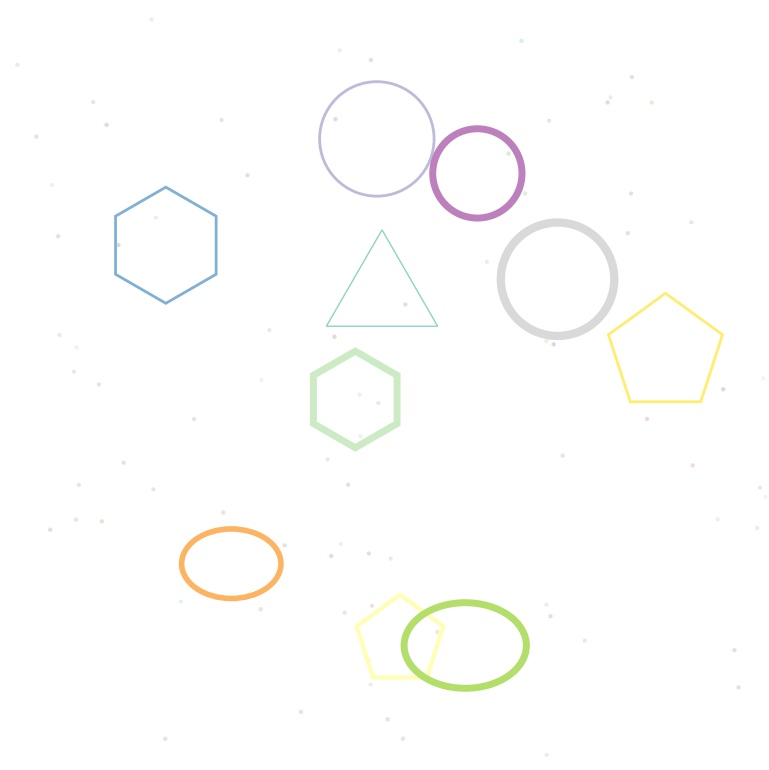[{"shape": "triangle", "thickness": 0.5, "radius": 0.42, "center": [0.496, 0.618]}, {"shape": "pentagon", "thickness": 1.5, "radius": 0.3, "center": [0.519, 0.168]}, {"shape": "circle", "thickness": 1, "radius": 0.37, "center": [0.489, 0.82]}, {"shape": "hexagon", "thickness": 1, "radius": 0.38, "center": [0.215, 0.682]}, {"shape": "oval", "thickness": 2, "radius": 0.32, "center": [0.3, 0.268]}, {"shape": "oval", "thickness": 2.5, "radius": 0.4, "center": [0.604, 0.162]}, {"shape": "circle", "thickness": 3, "radius": 0.37, "center": [0.724, 0.637]}, {"shape": "circle", "thickness": 2.5, "radius": 0.29, "center": [0.62, 0.775]}, {"shape": "hexagon", "thickness": 2.5, "radius": 0.31, "center": [0.461, 0.481]}, {"shape": "pentagon", "thickness": 1, "radius": 0.39, "center": [0.864, 0.541]}]